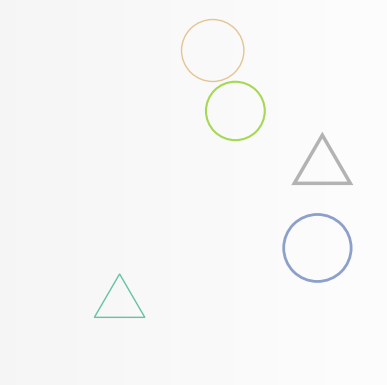[{"shape": "triangle", "thickness": 1, "radius": 0.38, "center": [0.309, 0.213]}, {"shape": "circle", "thickness": 2, "radius": 0.44, "center": [0.819, 0.356]}, {"shape": "circle", "thickness": 1.5, "radius": 0.38, "center": [0.607, 0.712]}, {"shape": "circle", "thickness": 1, "radius": 0.4, "center": [0.549, 0.869]}, {"shape": "triangle", "thickness": 2.5, "radius": 0.42, "center": [0.832, 0.566]}]